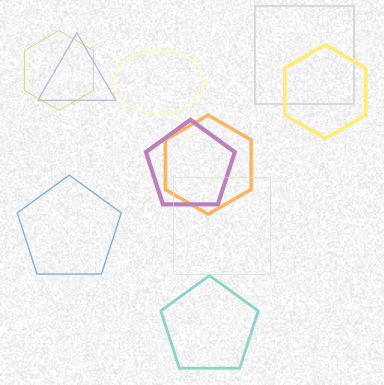[{"shape": "pentagon", "thickness": 2, "radius": 0.67, "center": [0.544, 0.151]}, {"shape": "oval", "thickness": 1, "radius": 0.58, "center": [0.413, 0.787]}, {"shape": "triangle", "thickness": 1, "radius": 0.58, "center": [0.2, 0.798]}, {"shape": "pentagon", "thickness": 1, "radius": 0.71, "center": [0.18, 0.403]}, {"shape": "hexagon", "thickness": 2.5, "radius": 0.64, "center": [0.541, 0.572]}, {"shape": "hexagon", "thickness": 0.5, "radius": 0.52, "center": [0.153, 0.817]}, {"shape": "square", "thickness": 1.5, "radius": 0.64, "center": [0.791, 0.857]}, {"shape": "pentagon", "thickness": 3, "radius": 0.61, "center": [0.494, 0.567]}, {"shape": "square", "thickness": 0.5, "radius": 0.63, "center": [0.575, 0.413]}, {"shape": "hexagon", "thickness": 2.5, "radius": 0.61, "center": [0.845, 0.762]}]